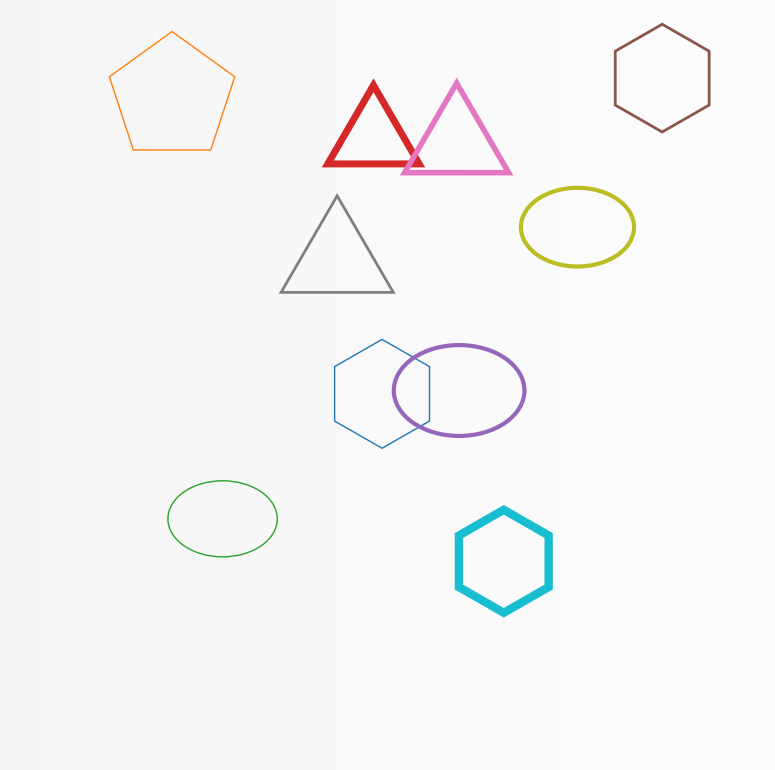[{"shape": "hexagon", "thickness": 0.5, "radius": 0.35, "center": [0.493, 0.489]}, {"shape": "pentagon", "thickness": 0.5, "radius": 0.43, "center": [0.222, 0.874]}, {"shape": "oval", "thickness": 0.5, "radius": 0.35, "center": [0.287, 0.326]}, {"shape": "triangle", "thickness": 2.5, "radius": 0.34, "center": [0.482, 0.821]}, {"shape": "oval", "thickness": 1.5, "radius": 0.42, "center": [0.592, 0.493]}, {"shape": "hexagon", "thickness": 1, "radius": 0.35, "center": [0.854, 0.899]}, {"shape": "triangle", "thickness": 2, "radius": 0.39, "center": [0.589, 0.815]}, {"shape": "triangle", "thickness": 1, "radius": 0.42, "center": [0.435, 0.662]}, {"shape": "oval", "thickness": 1.5, "radius": 0.37, "center": [0.745, 0.705]}, {"shape": "hexagon", "thickness": 3, "radius": 0.33, "center": [0.65, 0.271]}]